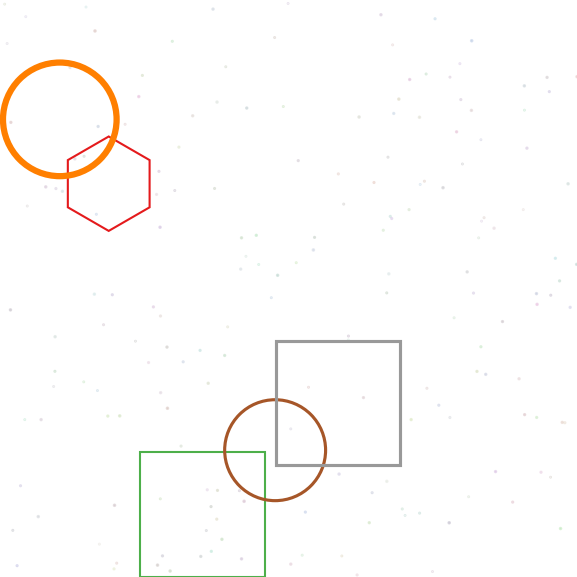[{"shape": "hexagon", "thickness": 1, "radius": 0.41, "center": [0.188, 0.681]}, {"shape": "square", "thickness": 1, "radius": 0.54, "center": [0.35, 0.108]}, {"shape": "circle", "thickness": 3, "radius": 0.49, "center": [0.104, 0.792]}, {"shape": "circle", "thickness": 1.5, "radius": 0.44, "center": [0.476, 0.22]}, {"shape": "square", "thickness": 1.5, "radius": 0.53, "center": [0.585, 0.302]}]